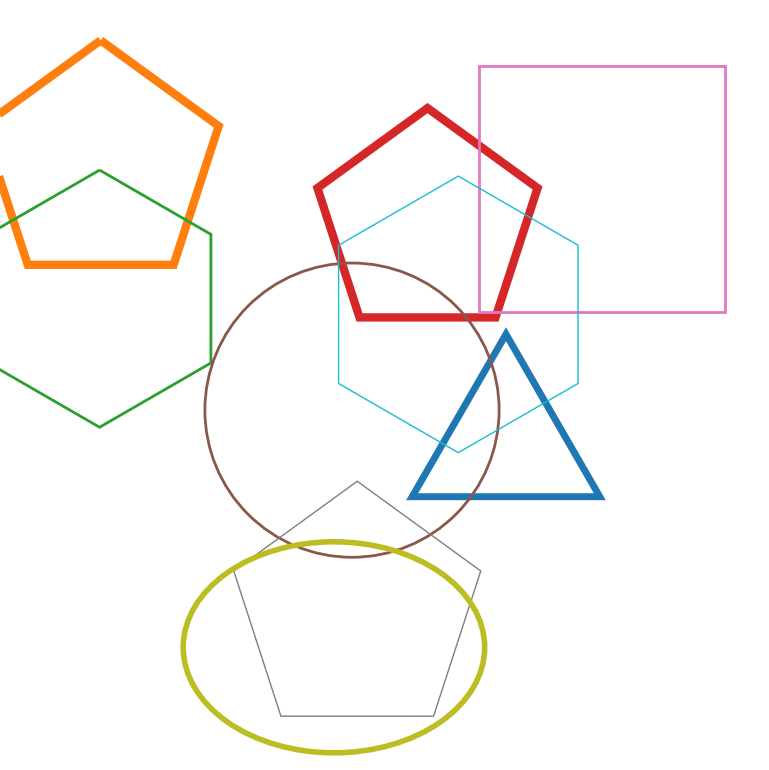[{"shape": "triangle", "thickness": 2.5, "radius": 0.7, "center": [0.657, 0.425]}, {"shape": "pentagon", "thickness": 3, "radius": 0.81, "center": [0.131, 0.786]}, {"shape": "hexagon", "thickness": 1, "radius": 0.83, "center": [0.129, 0.612]}, {"shape": "pentagon", "thickness": 3, "radius": 0.75, "center": [0.555, 0.709]}, {"shape": "circle", "thickness": 1, "radius": 0.96, "center": [0.457, 0.467]}, {"shape": "square", "thickness": 1, "radius": 0.8, "center": [0.782, 0.755]}, {"shape": "pentagon", "thickness": 0.5, "radius": 0.84, "center": [0.464, 0.206]}, {"shape": "oval", "thickness": 2, "radius": 0.98, "center": [0.434, 0.159]}, {"shape": "hexagon", "thickness": 0.5, "radius": 0.9, "center": [0.595, 0.592]}]